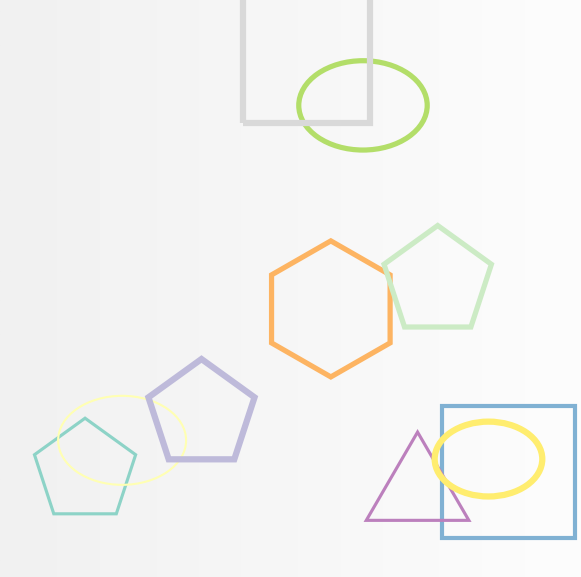[{"shape": "pentagon", "thickness": 1.5, "radius": 0.46, "center": [0.146, 0.183]}, {"shape": "oval", "thickness": 1, "radius": 0.55, "center": [0.21, 0.237]}, {"shape": "pentagon", "thickness": 3, "radius": 0.48, "center": [0.347, 0.281]}, {"shape": "square", "thickness": 2, "radius": 0.57, "center": [0.874, 0.182]}, {"shape": "hexagon", "thickness": 2.5, "radius": 0.59, "center": [0.569, 0.464]}, {"shape": "oval", "thickness": 2.5, "radius": 0.55, "center": [0.624, 0.817]}, {"shape": "square", "thickness": 3, "radius": 0.55, "center": [0.527, 0.895]}, {"shape": "triangle", "thickness": 1.5, "radius": 0.51, "center": [0.718, 0.149]}, {"shape": "pentagon", "thickness": 2.5, "radius": 0.49, "center": [0.753, 0.511]}, {"shape": "oval", "thickness": 3, "radius": 0.46, "center": [0.84, 0.204]}]